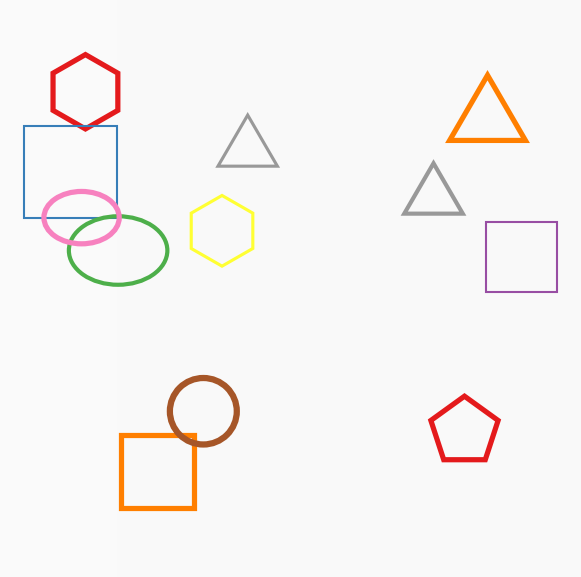[{"shape": "hexagon", "thickness": 2.5, "radius": 0.32, "center": [0.147, 0.84]}, {"shape": "pentagon", "thickness": 2.5, "radius": 0.3, "center": [0.799, 0.252]}, {"shape": "square", "thickness": 1, "radius": 0.4, "center": [0.121, 0.701]}, {"shape": "oval", "thickness": 2, "radius": 0.42, "center": [0.203, 0.565]}, {"shape": "square", "thickness": 1, "radius": 0.31, "center": [0.897, 0.554]}, {"shape": "square", "thickness": 2.5, "radius": 0.32, "center": [0.271, 0.183]}, {"shape": "triangle", "thickness": 2.5, "radius": 0.38, "center": [0.839, 0.794]}, {"shape": "hexagon", "thickness": 1.5, "radius": 0.31, "center": [0.382, 0.599]}, {"shape": "circle", "thickness": 3, "radius": 0.29, "center": [0.35, 0.287]}, {"shape": "oval", "thickness": 2.5, "radius": 0.32, "center": [0.14, 0.622]}, {"shape": "triangle", "thickness": 2, "radius": 0.29, "center": [0.746, 0.658]}, {"shape": "triangle", "thickness": 1.5, "radius": 0.29, "center": [0.426, 0.741]}]